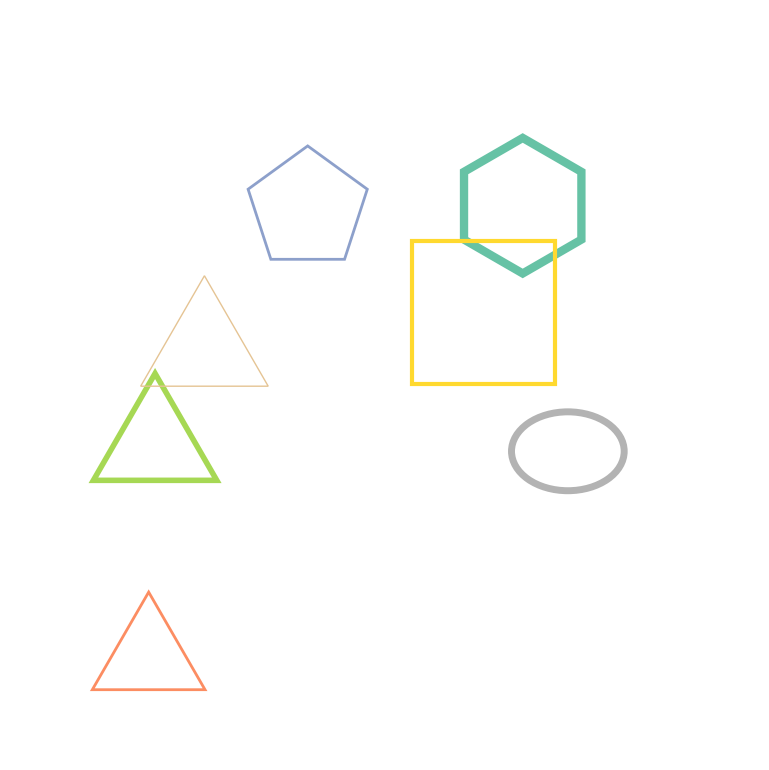[{"shape": "hexagon", "thickness": 3, "radius": 0.44, "center": [0.679, 0.733]}, {"shape": "triangle", "thickness": 1, "radius": 0.42, "center": [0.193, 0.147]}, {"shape": "pentagon", "thickness": 1, "radius": 0.41, "center": [0.4, 0.729]}, {"shape": "triangle", "thickness": 2, "radius": 0.46, "center": [0.201, 0.422]}, {"shape": "square", "thickness": 1.5, "radius": 0.46, "center": [0.628, 0.595]}, {"shape": "triangle", "thickness": 0.5, "radius": 0.48, "center": [0.266, 0.546]}, {"shape": "oval", "thickness": 2.5, "radius": 0.37, "center": [0.737, 0.414]}]